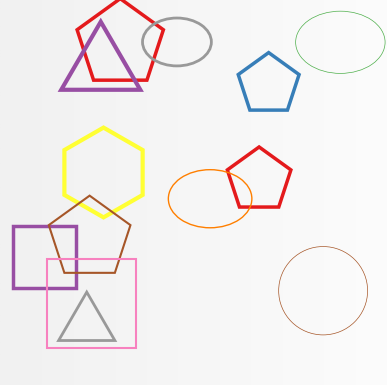[{"shape": "pentagon", "thickness": 2.5, "radius": 0.43, "center": [0.669, 0.532]}, {"shape": "pentagon", "thickness": 2.5, "radius": 0.59, "center": [0.31, 0.886]}, {"shape": "pentagon", "thickness": 2.5, "radius": 0.41, "center": [0.693, 0.781]}, {"shape": "oval", "thickness": 0.5, "radius": 0.58, "center": [0.878, 0.89]}, {"shape": "square", "thickness": 2.5, "radius": 0.4, "center": [0.114, 0.332]}, {"shape": "triangle", "thickness": 3, "radius": 0.59, "center": [0.26, 0.826]}, {"shape": "oval", "thickness": 1, "radius": 0.54, "center": [0.542, 0.484]}, {"shape": "hexagon", "thickness": 3, "radius": 0.58, "center": [0.267, 0.552]}, {"shape": "pentagon", "thickness": 1.5, "radius": 0.55, "center": [0.231, 0.381]}, {"shape": "circle", "thickness": 0.5, "radius": 0.57, "center": [0.834, 0.245]}, {"shape": "square", "thickness": 1.5, "radius": 0.58, "center": [0.236, 0.212]}, {"shape": "oval", "thickness": 2, "radius": 0.44, "center": [0.457, 0.891]}, {"shape": "triangle", "thickness": 2, "radius": 0.42, "center": [0.224, 0.157]}]